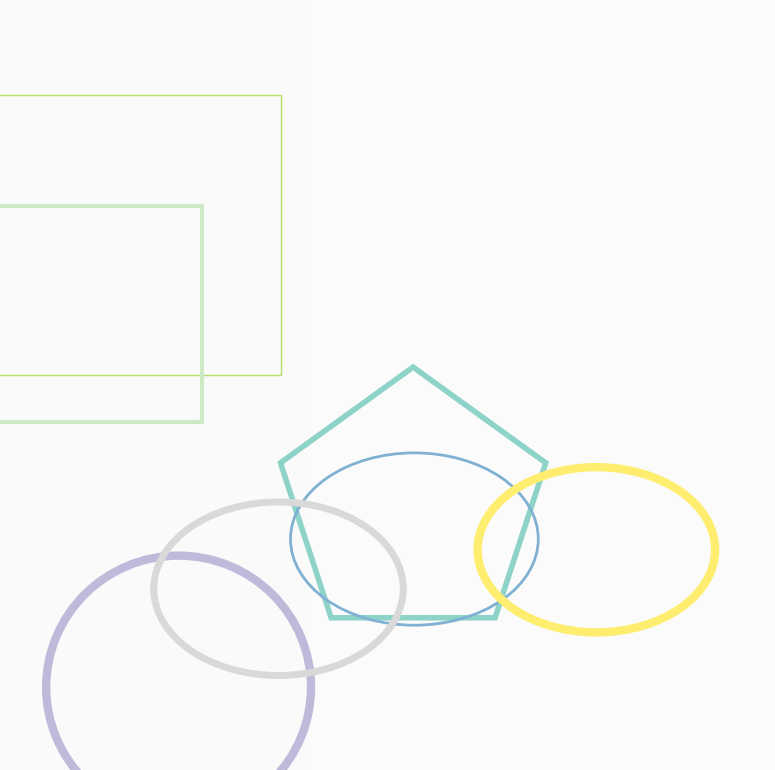[{"shape": "pentagon", "thickness": 2, "radius": 0.9, "center": [0.533, 0.343]}, {"shape": "circle", "thickness": 3, "radius": 0.85, "center": [0.23, 0.108]}, {"shape": "oval", "thickness": 1, "radius": 0.8, "center": [0.535, 0.3]}, {"shape": "square", "thickness": 0.5, "radius": 0.91, "center": [0.18, 0.695]}, {"shape": "oval", "thickness": 2.5, "radius": 0.8, "center": [0.359, 0.235]}, {"shape": "square", "thickness": 1.5, "radius": 0.7, "center": [0.12, 0.592]}, {"shape": "oval", "thickness": 3, "radius": 0.77, "center": [0.77, 0.286]}]